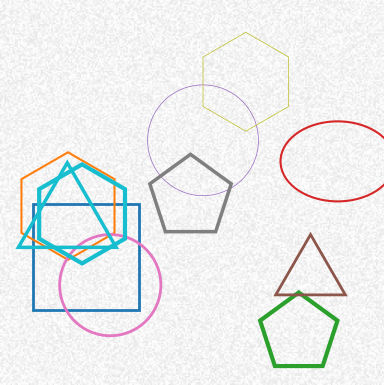[{"shape": "square", "thickness": 2, "radius": 0.69, "center": [0.223, 0.332]}, {"shape": "hexagon", "thickness": 1.5, "radius": 0.7, "center": [0.177, 0.465]}, {"shape": "pentagon", "thickness": 3, "radius": 0.53, "center": [0.776, 0.135]}, {"shape": "oval", "thickness": 1.5, "radius": 0.74, "center": [0.877, 0.581]}, {"shape": "circle", "thickness": 0.5, "radius": 0.72, "center": [0.527, 0.636]}, {"shape": "triangle", "thickness": 2, "radius": 0.52, "center": [0.807, 0.286]}, {"shape": "circle", "thickness": 2, "radius": 0.66, "center": [0.286, 0.259]}, {"shape": "pentagon", "thickness": 2.5, "radius": 0.56, "center": [0.495, 0.488]}, {"shape": "hexagon", "thickness": 0.5, "radius": 0.64, "center": [0.639, 0.788]}, {"shape": "triangle", "thickness": 2.5, "radius": 0.73, "center": [0.175, 0.431]}, {"shape": "hexagon", "thickness": 3, "radius": 0.64, "center": [0.213, 0.444]}]